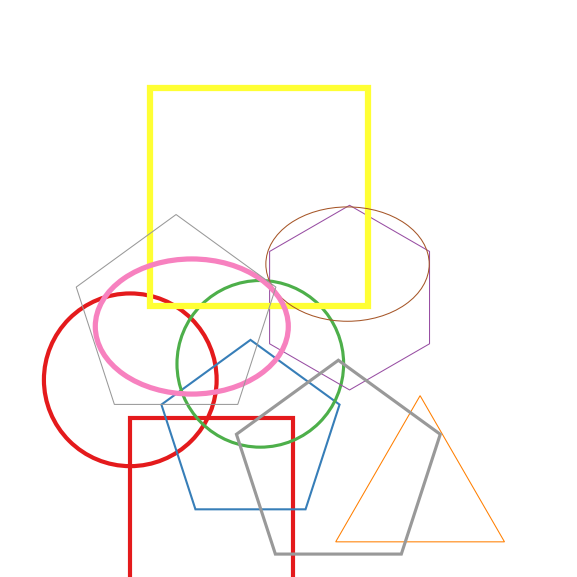[{"shape": "circle", "thickness": 2, "radius": 0.75, "center": [0.226, 0.341]}, {"shape": "square", "thickness": 2, "radius": 0.7, "center": [0.367, 0.135]}, {"shape": "pentagon", "thickness": 1, "radius": 0.81, "center": [0.434, 0.248]}, {"shape": "circle", "thickness": 1.5, "radius": 0.72, "center": [0.451, 0.369]}, {"shape": "hexagon", "thickness": 0.5, "radius": 0.8, "center": [0.605, 0.484]}, {"shape": "triangle", "thickness": 0.5, "radius": 0.84, "center": [0.727, 0.145]}, {"shape": "square", "thickness": 3, "radius": 0.95, "center": [0.448, 0.658]}, {"shape": "oval", "thickness": 0.5, "radius": 0.71, "center": [0.602, 0.542]}, {"shape": "oval", "thickness": 2.5, "radius": 0.84, "center": [0.332, 0.434]}, {"shape": "pentagon", "thickness": 1.5, "radius": 0.93, "center": [0.586, 0.19]}, {"shape": "pentagon", "thickness": 0.5, "radius": 0.91, "center": [0.305, 0.446]}]